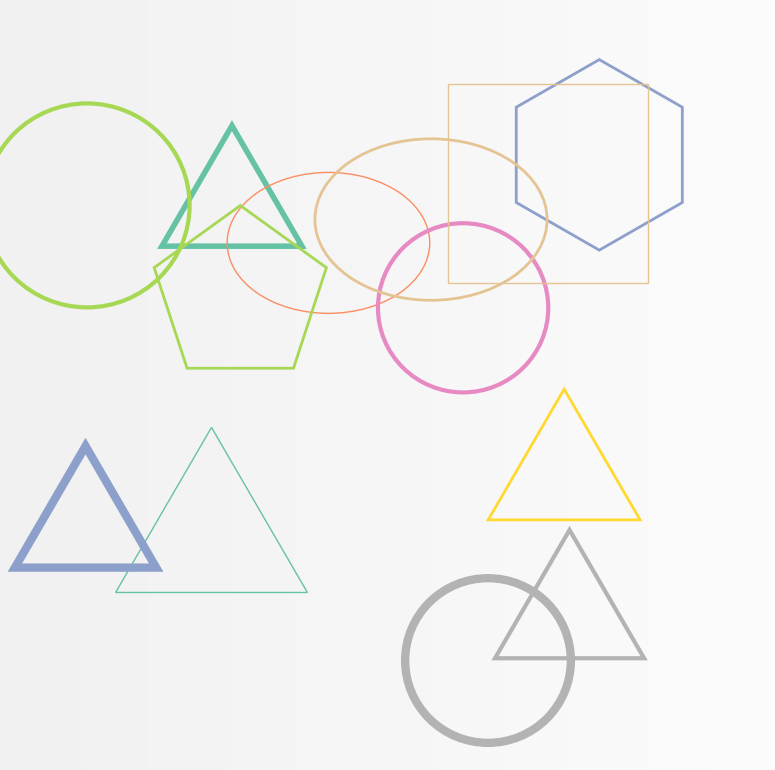[{"shape": "triangle", "thickness": 2, "radius": 0.52, "center": [0.299, 0.732]}, {"shape": "triangle", "thickness": 0.5, "radius": 0.71, "center": [0.273, 0.302]}, {"shape": "oval", "thickness": 0.5, "radius": 0.65, "center": [0.424, 0.685]}, {"shape": "triangle", "thickness": 3, "radius": 0.53, "center": [0.11, 0.315]}, {"shape": "hexagon", "thickness": 1, "radius": 0.62, "center": [0.773, 0.799]}, {"shape": "circle", "thickness": 1.5, "radius": 0.55, "center": [0.598, 0.6]}, {"shape": "circle", "thickness": 1.5, "radius": 0.66, "center": [0.112, 0.733]}, {"shape": "pentagon", "thickness": 1, "radius": 0.58, "center": [0.31, 0.616]}, {"shape": "triangle", "thickness": 1, "radius": 0.57, "center": [0.728, 0.381]}, {"shape": "square", "thickness": 0.5, "radius": 0.64, "center": [0.707, 0.762]}, {"shape": "oval", "thickness": 1, "radius": 0.75, "center": [0.556, 0.715]}, {"shape": "triangle", "thickness": 1.5, "radius": 0.56, "center": [0.735, 0.201]}, {"shape": "circle", "thickness": 3, "radius": 0.53, "center": [0.63, 0.142]}]